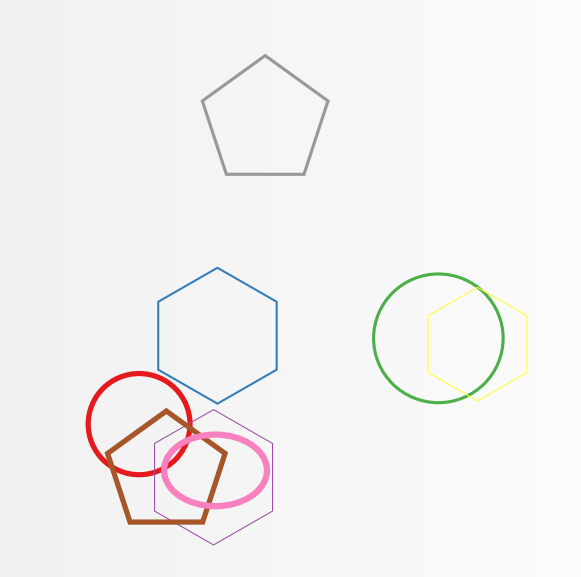[{"shape": "circle", "thickness": 2.5, "radius": 0.44, "center": [0.239, 0.265]}, {"shape": "hexagon", "thickness": 1, "radius": 0.59, "center": [0.374, 0.418]}, {"shape": "circle", "thickness": 1.5, "radius": 0.56, "center": [0.754, 0.413]}, {"shape": "hexagon", "thickness": 0.5, "radius": 0.59, "center": [0.367, 0.173]}, {"shape": "hexagon", "thickness": 0.5, "radius": 0.49, "center": [0.821, 0.403]}, {"shape": "pentagon", "thickness": 2.5, "radius": 0.53, "center": [0.286, 0.181]}, {"shape": "oval", "thickness": 3, "radius": 0.44, "center": [0.371, 0.185]}, {"shape": "pentagon", "thickness": 1.5, "radius": 0.57, "center": [0.456, 0.789]}]